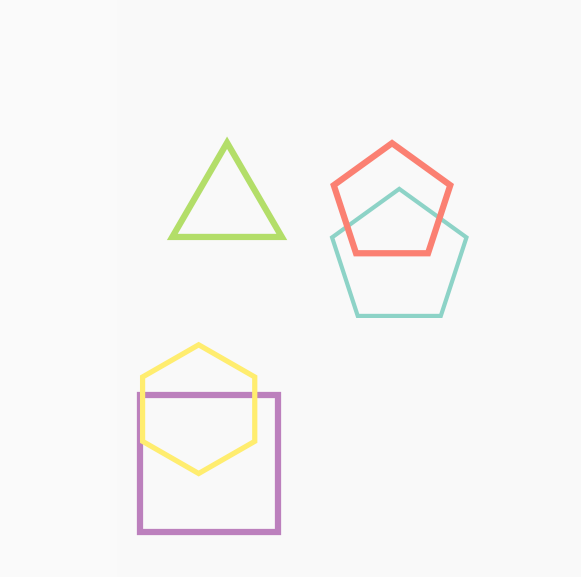[{"shape": "pentagon", "thickness": 2, "radius": 0.61, "center": [0.687, 0.55]}, {"shape": "pentagon", "thickness": 3, "radius": 0.53, "center": [0.674, 0.646]}, {"shape": "triangle", "thickness": 3, "radius": 0.54, "center": [0.391, 0.643]}, {"shape": "square", "thickness": 3, "radius": 0.6, "center": [0.36, 0.196]}, {"shape": "hexagon", "thickness": 2.5, "radius": 0.56, "center": [0.342, 0.291]}]